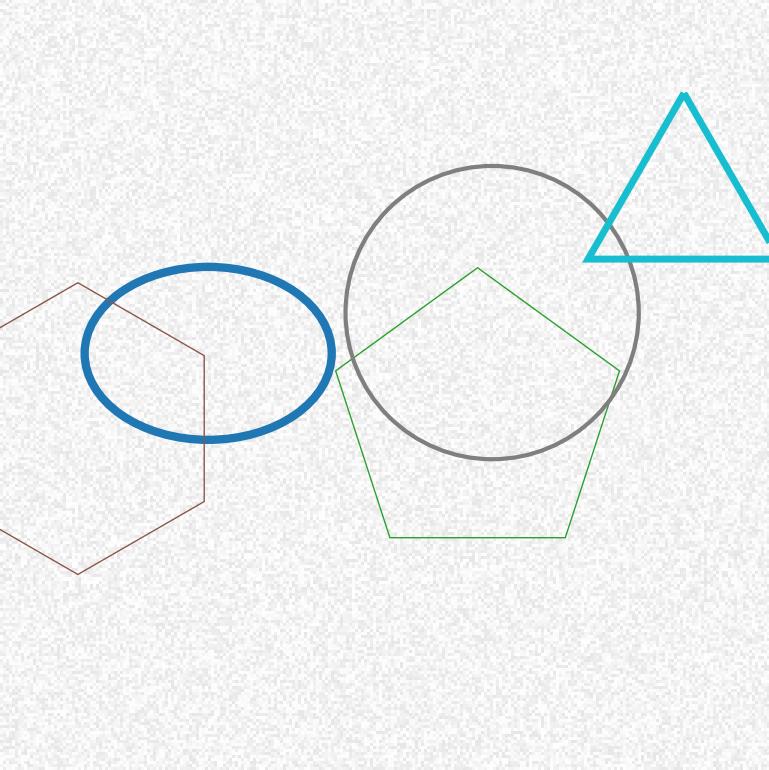[{"shape": "oval", "thickness": 3, "radius": 0.8, "center": [0.27, 0.541]}, {"shape": "pentagon", "thickness": 0.5, "radius": 0.97, "center": [0.62, 0.458]}, {"shape": "hexagon", "thickness": 0.5, "radius": 0.95, "center": [0.101, 0.443]}, {"shape": "circle", "thickness": 1.5, "radius": 0.95, "center": [0.639, 0.594]}, {"shape": "triangle", "thickness": 2.5, "radius": 0.72, "center": [0.888, 0.735]}]